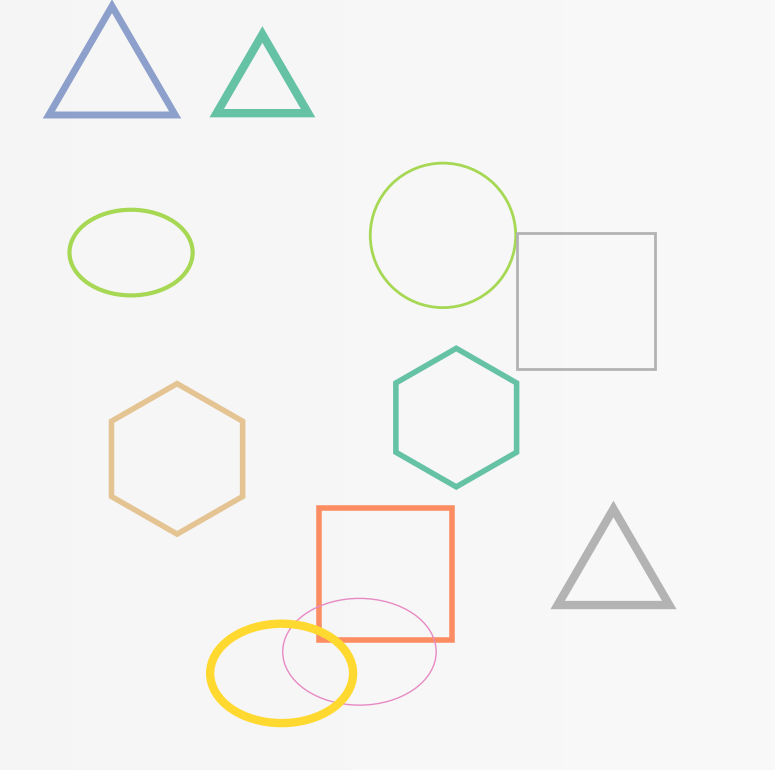[{"shape": "hexagon", "thickness": 2, "radius": 0.45, "center": [0.589, 0.458]}, {"shape": "triangle", "thickness": 3, "radius": 0.34, "center": [0.339, 0.887]}, {"shape": "square", "thickness": 2, "radius": 0.43, "center": [0.497, 0.254]}, {"shape": "triangle", "thickness": 2.5, "radius": 0.47, "center": [0.145, 0.898]}, {"shape": "oval", "thickness": 0.5, "radius": 0.5, "center": [0.464, 0.154]}, {"shape": "circle", "thickness": 1, "radius": 0.47, "center": [0.572, 0.694]}, {"shape": "oval", "thickness": 1.5, "radius": 0.4, "center": [0.169, 0.672]}, {"shape": "oval", "thickness": 3, "radius": 0.46, "center": [0.363, 0.125]}, {"shape": "hexagon", "thickness": 2, "radius": 0.49, "center": [0.228, 0.404]}, {"shape": "square", "thickness": 1, "radius": 0.44, "center": [0.756, 0.609]}, {"shape": "triangle", "thickness": 3, "radius": 0.42, "center": [0.792, 0.256]}]